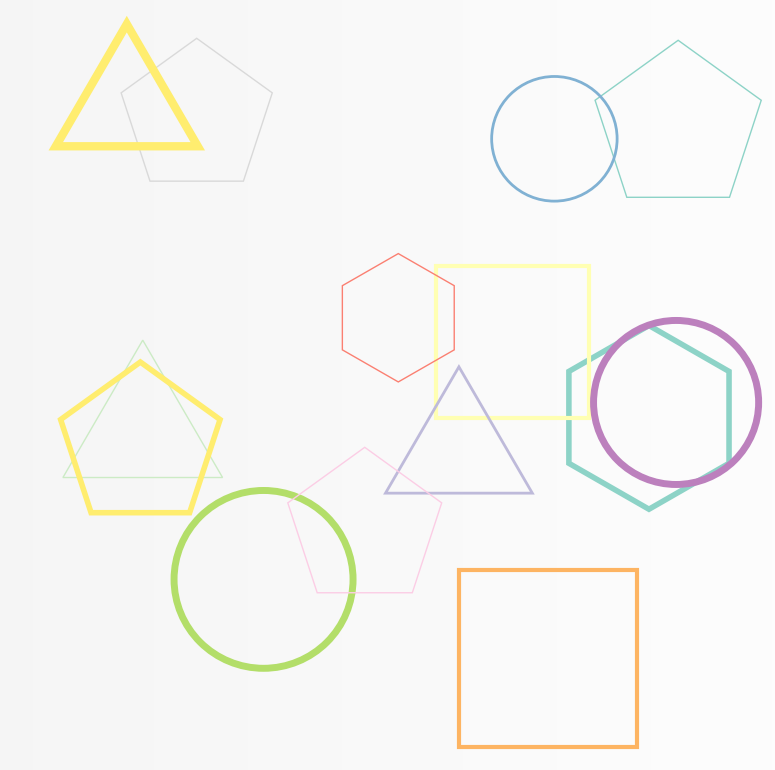[{"shape": "pentagon", "thickness": 0.5, "radius": 0.56, "center": [0.875, 0.835]}, {"shape": "hexagon", "thickness": 2, "radius": 0.6, "center": [0.837, 0.458]}, {"shape": "square", "thickness": 1.5, "radius": 0.49, "center": [0.661, 0.556]}, {"shape": "triangle", "thickness": 1, "radius": 0.55, "center": [0.592, 0.414]}, {"shape": "hexagon", "thickness": 0.5, "radius": 0.42, "center": [0.514, 0.587]}, {"shape": "circle", "thickness": 1, "radius": 0.4, "center": [0.715, 0.82]}, {"shape": "square", "thickness": 1.5, "radius": 0.58, "center": [0.707, 0.145]}, {"shape": "circle", "thickness": 2.5, "radius": 0.58, "center": [0.34, 0.248]}, {"shape": "pentagon", "thickness": 0.5, "radius": 0.52, "center": [0.471, 0.315]}, {"shape": "pentagon", "thickness": 0.5, "radius": 0.51, "center": [0.254, 0.848]}, {"shape": "circle", "thickness": 2.5, "radius": 0.53, "center": [0.872, 0.477]}, {"shape": "triangle", "thickness": 0.5, "radius": 0.59, "center": [0.184, 0.439]}, {"shape": "pentagon", "thickness": 2, "radius": 0.54, "center": [0.181, 0.422]}, {"shape": "triangle", "thickness": 3, "radius": 0.53, "center": [0.164, 0.863]}]